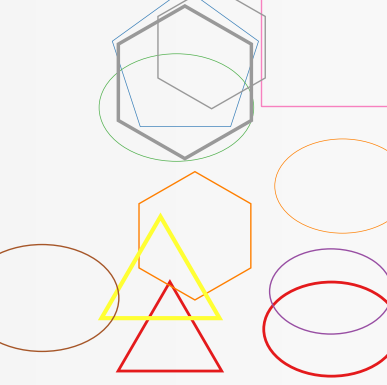[{"shape": "triangle", "thickness": 2, "radius": 0.77, "center": [0.438, 0.113]}, {"shape": "oval", "thickness": 2, "radius": 0.87, "center": [0.855, 0.145]}, {"shape": "pentagon", "thickness": 0.5, "radius": 0.99, "center": [0.479, 0.832]}, {"shape": "oval", "thickness": 0.5, "radius": 1.0, "center": [0.455, 0.721]}, {"shape": "oval", "thickness": 1, "radius": 0.79, "center": [0.854, 0.243]}, {"shape": "hexagon", "thickness": 1, "radius": 0.83, "center": [0.503, 0.387]}, {"shape": "oval", "thickness": 0.5, "radius": 0.87, "center": [0.884, 0.517]}, {"shape": "triangle", "thickness": 3, "radius": 0.88, "center": [0.414, 0.262]}, {"shape": "oval", "thickness": 1, "radius": 0.99, "center": [0.108, 0.226]}, {"shape": "square", "thickness": 1, "radius": 0.82, "center": [0.837, 0.889]}, {"shape": "hexagon", "thickness": 1, "radius": 0.8, "center": [0.546, 0.877]}, {"shape": "hexagon", "thickness": 2.5, "radius": 0.99, "center": [0.477, 0.786]}]